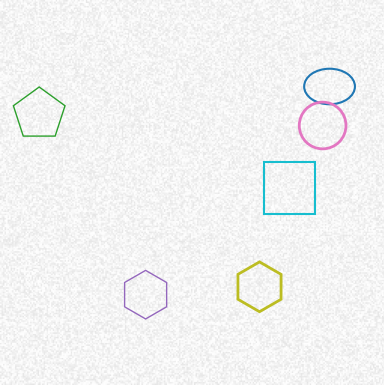[{"shape": "oval", "thickness": 1.5, "radius": 0.33, "center": [0.856, 0.775]}, {"shape": "pentagon", "thickness": 1, "radius": 0.35, "center": [0.102, 0.704]}, {"shape": "hexagon", "thickness": 1, "radius": 0.32, "center": [0.378, 0.235]}, {"shape": "circle", "thickness": 2, "radius": 0.3, "center": [0.838, 0.674]}, {"shape": "hexagon", "thickness": 2, "radius": 0.32, "center": [0.674, 0.255]}, {"shape": "square", "thickness": 1.5, "radius": 0.33, "center": [0.752, 0.512]}]